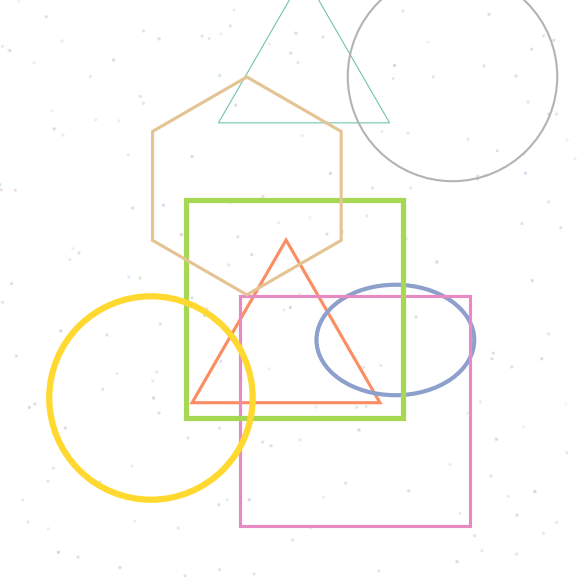[{"shape": "triangle", "thickness": 0.5, "radius": 0.86, "center": [0.526, 0.872]}, {"shape": "triangle", "thickness": 1.5, "radius": 0.94, "center": [0.495, 0.396]}, {"shape": "oval", "thickness": 2, "radius": 0.68, "center": [0.685, 0.41]}, {"shape": "square", "thickness": 1.5, "radius": 1.0, "center": [0.614, 0.288]}, {"shape": "square", "thickness": 2.5, "radius": 0.94, "center": [0.51, 0.464]}, {"shape": "circle", "thickness": 3, "radius": 0.88, "center": [0.261, 0.31]}, {"shape": "hexagon", "thickness": 1.5, "radius": 0.94, "center": [0.427, 0.677]}, {"shape": "circle", "thickness": 1, "radius": 0.91, "center": [0.784, 0.867]}]